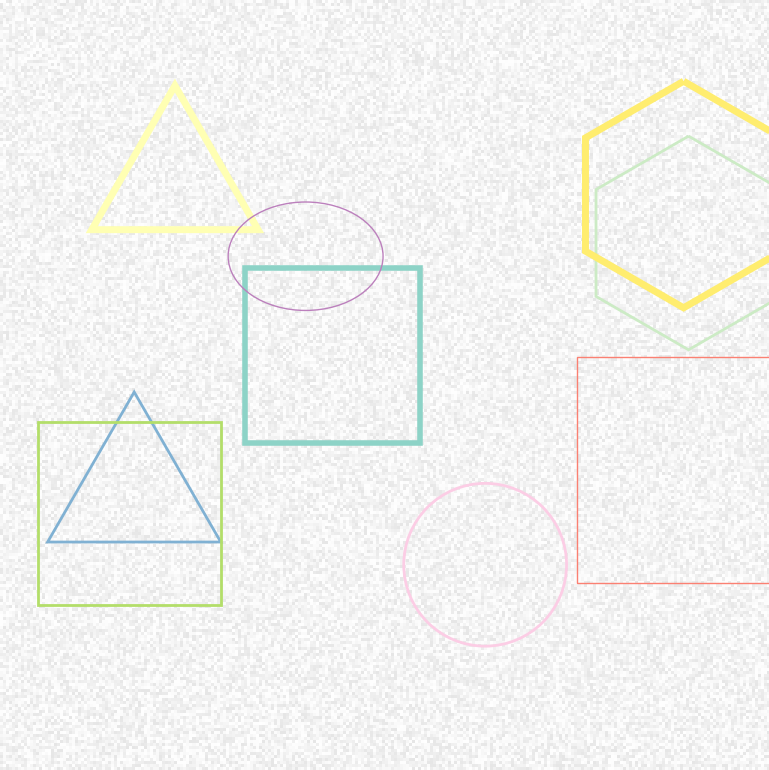[{"shape": "square", "thickness": 2, "radius": 0.57, "center": [0.432, 0.538]}, {"shape": "triangle", "thickness": 2.5, "radius": 0.62, "center": [0.227, 0.764]}, {"shape": "square", "thickness": 0.5, "radius": 0.73, "center": [0.896, 0.39]}, {"shape": "triangle", "thickness": 1, "radius": 0.65, "center": [0.174, 0.361]}, {"shape": "square", "thickness": 1, "radius": 0.59, "center": [0.169, 0.334]}, {"shape": "circle", "thickness": 1, "radius": 0.53, "center": [0.63, 0.267]}, {"shape": "oval", "thickness": 0.5, "radius": 0.5, "center": [0.397, 0.667]}, {"shape": "hexagon", "thickness": 1, "radius": 0.69, "center": [0.894, 0.684]}, {"shape": "hexagon", "thickness": 2.5, "radius": 0.74, "center": [0.888, 0.747]}]